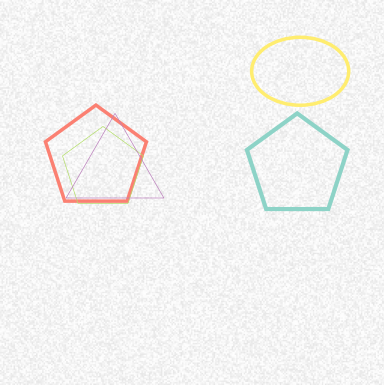[{"shape": "pentagon", "thickness": 3, "radius": 0.69, "center": [0.772, 0.568]}, {"shape": "pentagon", "thickness": 2.5, "radius": 0.69, "center": [0.249, 0.589]}, {"shape": "pentagon", "thickness": 0.5, "radius": 0.55, "center": [0.267, 0.561]}, {"shape": "triangle", "thickness": 0.5, "radius": 0.73, "center": [0.299, 0.559]}, {"shape": "oval", "thickness": 2.5, "radius": 0.63, "center": [0.78, 0.815]}]